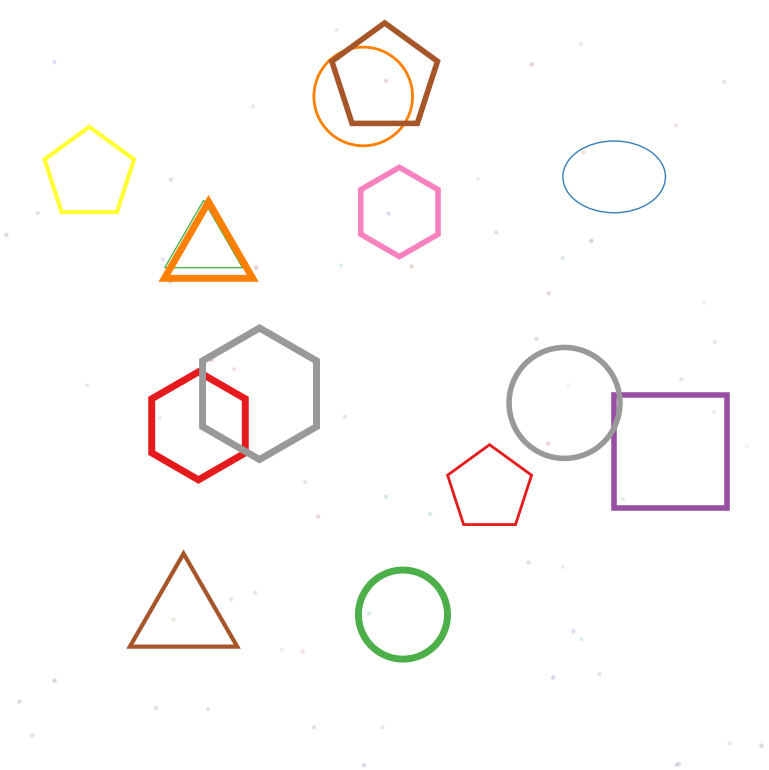[{"shape": "hexagon", "thickness": 2.5, "radius": 0.35, "center": [0.258, 0.447]}, {"shape": "pentagon", "thickness": 1, "radius": 0.29, "center": [0.636, 0.365]}, {"shape": "oval", "thickness": 0.5, "radius": 0.33, "center": [0.798, 0.77]}, {"shape": "triangle", "thickness": 0.5, "radius": 0.29, "center": [0.264, 0.682]}, {"shape": "circle", "thickness": 2.5, "radius": 0.29, "center": [0.523, 0.202]}, {"shape": "square", "thickness": 2, "radius": 0.37, "center": [0.871, 0.414]}, {"shape": "triangle", "thickness": 2.5, "radius": 0.33, "center": [0.271, 0.672]}, {"shape": "circle", "thickness": 1, "radius": 0.32, "center": [0.472, 0.875]}, {"shape": "pentagon", "thickness": 1.5, "radius": 0.31, "center": [0.116, 0.774]}, {"shape": "triangle", "thickness": 1.5, "radius": 0.4, "center": [0.238, 0.201]}, {"shape": "pentagon", "thickness": 2, "radius": 0.36, "center": [0.5, 0.898]}, {"shape": "hexagon", "thickness": 2, "radius": 0.29, "center": [0.519, 0.725]}, {"shape": "hexagon", "thickness": 2.5, "radius": 0.43, "center": [0.337, 0.489]}, {"shape": "circle", "thickness": 2, "radius": 0.36, "center": [0.733, 0.477]}]